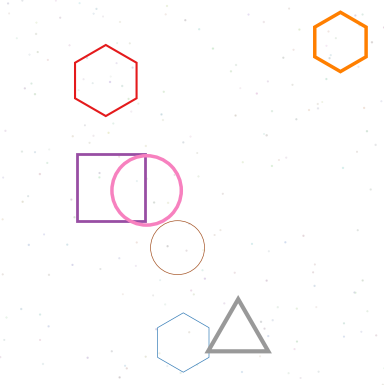[{"shape": "hexagon", "thickness": 1.5, "radius": 0.46, "center": [0.275, 0.791]}, {"shape": "hexagon", "thickness": 0.5, "radius": 0.39, "center": [0.476, 0.11]}, {"shape": "square", "thickness": 2, "radius": 0.44, "center": [0.289, 0.513]}, {"shape": "hexagon", "thickness": 2.5, "radius": 0.38, "center": [0.884, 0.891]}, {"shape": "circle", "thickness": 0.5, "radius": 0.35, "center": [0.461, 0.357]}, {"shape": "circle", "thickness": 2.5, "radius": 0.45, "center": [0.381, 0.505]}, {"shape": "triangle", "thickness": 3, "radius": 0.45, "center": [0.619, 0.133]}]